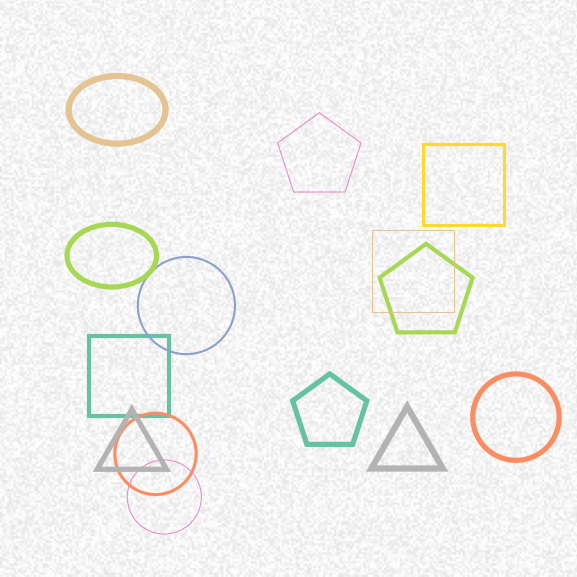[{"shape": "square", "thickness": 2, "radius": 0.35, "center": [0.223, 0.348]}, {"shape": "pentagon", "thickness": 2.5, "radius": 0.34, "center": [0.571, 0.284]}, {"shape": "circle", "thickness": 1.5, "radius": 0.35, "center": [0.269, 0.213]}, {"shape": "circle", "thickness": 2.5, "radius": 0.37, "center": [0.893, 0.277]}, {"shape": "circle", "thickness": 1, "radius": 0.42, "center": [0.323, 0.47]}, {"shape": "pentagon", "thickness": 0.5, "radius": 0.38, "center": [0.553, 0.728]}, {"shape": "circle", "thickness": 0.5, "radius": 0.32, "center": [0.284, 0.139]}, {"shape": "pentagon", "thickness": 2, "radius": 0.42, "center": [0.738, 0.492]}, {"shape": "oval", "thickness": 2.5, "radius": 0.39, "center": [0.194, 0.556]}, {"shape": "square", "thickness": 1.5, "radius": 0.35, "center": [0.802, 0.68]}, {"shape": "square", "thickness": 0.5, "radius": 0.35, "center": [0.716, 0.529]}, {"shape": "oval", "thickness": 3, "radius": 0.42, "center": [0.203, 0.809]}, {"shape": "triangle", "thickness": 2.5, "radius": 0.35, "center": [0.228, 0.221]}, {"shape": "triangle", "thickness": 3, "radius": 0.36, "center": [0.705, 0.224]}]